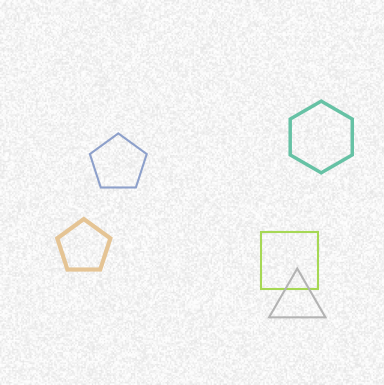[{"shape": "hexagon", "thickness": 2.5, "radius": 0.47, "center": [0.834, 0.644]}, {"shape": "pentagon", "thickness": 1.5, "radius": 0.39, "center": [0.307, 0.576]}, {"shape": "square", "thickness": 1.5, "radius": 0.37, "center": [0.751, 0.324]}, {"shape": "pentagon", "thickness": 3, "radius": 0.36, "center": [0.218, 0.359]}, {"shape": "triangle", "thickness": 1.5, "radius": 0.42, "center": [0.772, 0.218]}]